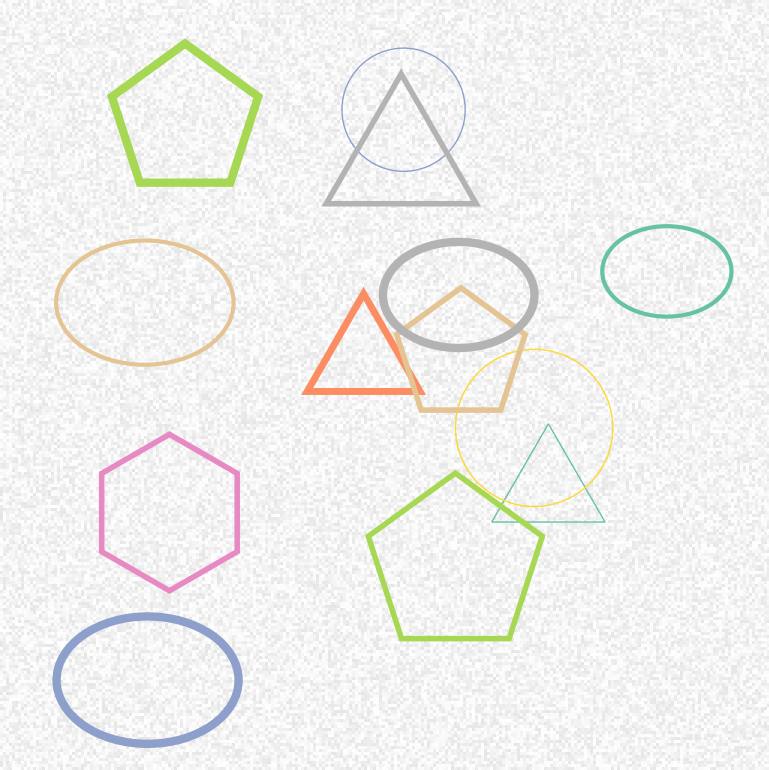[{"shape": "triangle", "thickness": 0.5, "radius": 0.43, "center": [0.712, 0.365]}, {"shape": "oval", "thickness": 1.5, "radius": 0.42, "center": [0.866, 0.648]}, {"shape": "triangle", "thickness": 2.5, "radius": 0.42, "center": [0.472, 0.534]}, {"shape": "oval", "thickness": 3, "radius": 0.59, "center": [0.192, 0.117]}, {"shape": "circle", "thickness": 0.5, "radius": 0.4, "center": [0.524, 0.857]}, {"shape": "hexagon", "thickness": 2, "radius": 0.51, "center": [0.22, 0.334]}, {"shape": "pentagon", "thickness": 2, "radius": 0.59, "center": [0.591, 0.267]}, {"shape": "pentagon", "thickness": 3, "radius": 0.5, "center": [0.24, 0.844]}, {"shape": "circle", "thickness": 0.5, "radius": 0.51, "center": [0.694, 0.444]}, {"shape": "oval", "thickness": 1.5, "radius": 0.58, "center": [0.188, 0.607]}, {"shape": "pentagon", "thickness": 2, "radius": 0.44, "center": [0.599, 0.538]}, {"shape": "triangle", "thickness": 2, "radius": 0.56, "center": [0.521, 0.792]}, {"shape": "oval", "thickness": 3, "radius": 0.49, "center": [0.596, 0.617]}]